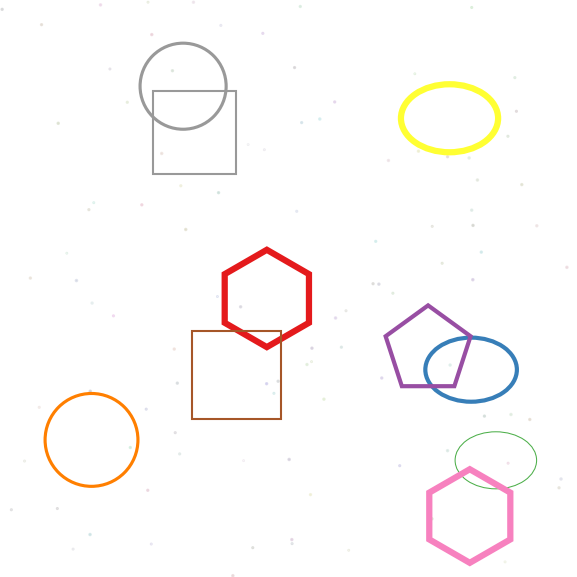[{"shape": "hexagon", "thickness": 3, "radius": 0.42, "center": [0.462, 0.482]}, {"shape": "oval", "thickness": 2, "radius": 0.4, "center": [0.816, 0.359]}, {"shape": "oval", "thickness": 0.5, "radius": 0.35, "center": [0.859, 0.202]}, {"shape": "pentagon", "thickness": 2, "radius": 0.39, "center": [0.741, 0.393]}, {"shape": "circle", "thickness": 1.5, "radius": 0.4, "center": [0.158, 0.237]}, {"shape": "oval", "thickness": 3, "radius": 0.42, "center": [0.778, 0.794]}, {"shape": "square", "thickness": 1, "radius": 0.38, "center": [0.41, 0.35]}, {"shape": "hexagon", "thickness": 3, "radius": 0.41, "center": [0.814, 0.106]}, {"shape": "circle", "thickness": 1.5, "radius": 0.37, "center": [0.317, 0.85]}, {"shape": "square", "thickness": 1, "radius": 0.36, "center": [0.337, 0.769]}]